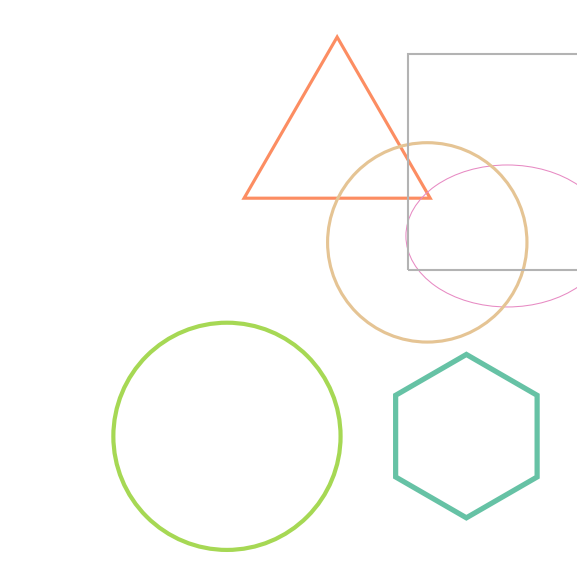[{"shape": "hexagon", "thickness": 2.5, "radius": 0.71, "center": [0.808, 0.244]}, {"shape": "triangle", "thickness": 1.5, "radius": 0.93, "center": [0.584, 0.749]}, {"shape": "oval", "thickness": 0.5, "radius": 0.88, "center": [0.878, 0.591]}, {"shape": "circle", "thickness": 2, "radius": 0.98, "center": [0.393, 0.244]}, {"shape": "circle", "thickness": 1.5, "radius": 0.86, "center": [0.74, 0.579]}, {"shape": "square", "thickness": 1, "radius": 0.94, "center": [0.894, 0.718]}]